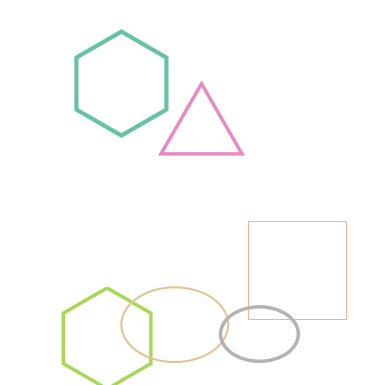[{"shape": "hexagon", "thickness": 3, "radius": 0.67, "center": [0.315, 0.783]}, {"shape": "square", "thickness": 0.5, "radius": 0.64, "center": [0.772, 0.299]}, {"shape": "triangle", "thickness": 2.5, "radius": 0.61, "center": [0.523, 0.661]}, {"shape": "hexagon", "thickness": 2.5, "radius": 0.66, "center": [0.278, 0.121]}, {"shape": "oval", "thickness": 1.5, "radius": 0.69, "center": [0.454, 0.157]}, {"shape": "oval", "thickness": 2.5, "radius": 0.51, "center": [0.674, 0.132]}]